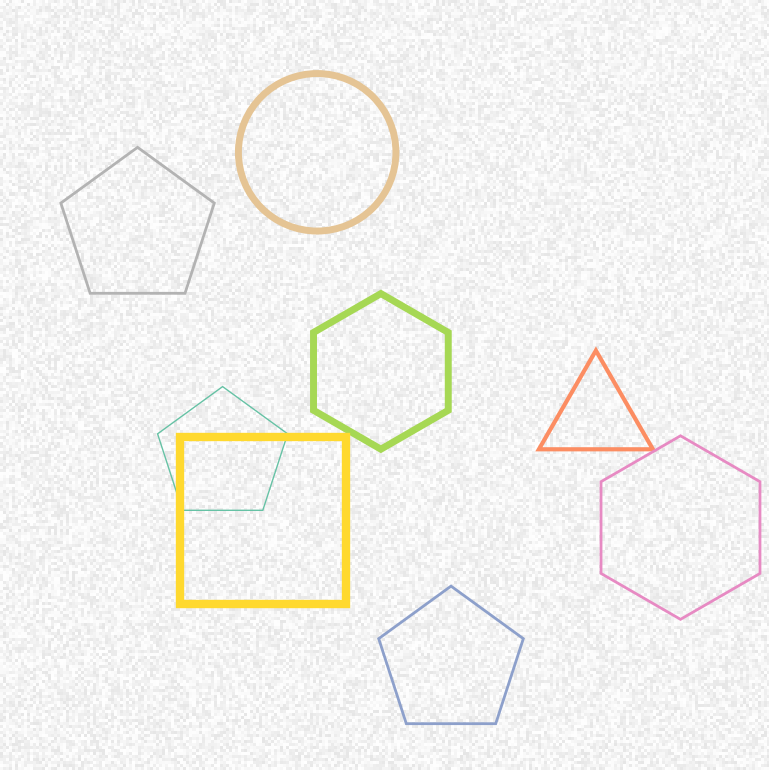[{"shape": "pentagon", "thickness": 0.5, "radius": 0.44, "center": [0.289, 0.409]}, {"shape": "triangle", "thickness": 1.5, "radius": 0.43, "center": [0.774, 0.459]}, {"shape": "pentagon", "thickness": 1, "radius": 0.49, "center": [0.586, 0.14]}, {"shape": "hexagon", "thickness": 1, "radius": 0.6, "center": [0.884, 0.315]}, {"shape": "hexagon", "thickness": 2.5, "radius": 0.51, "center": [0.495, 0.518]}, {"shape": "square", "thickness": 3, "radius": 0.54, "center": [0.341, 0.324]}, {"shape": "circle", "thickness": 2.5, "radius": 0.51, "center": [0.412, 0.802]}, {"shape": "pentagon", "thickness": 1, "radius": 0.52, "center": [0.179, 0.704]}]